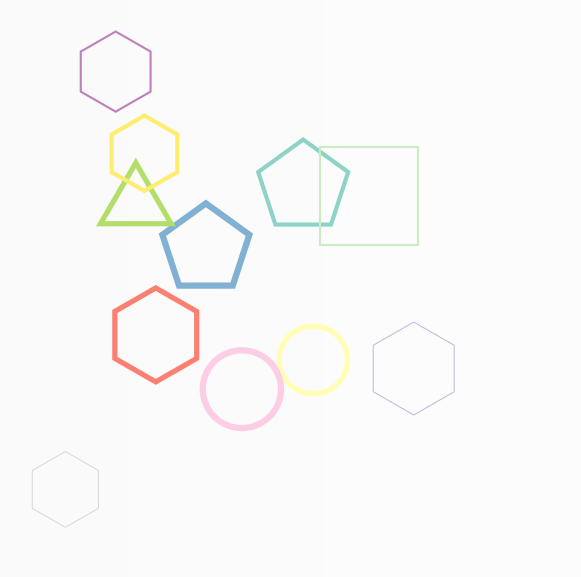[{"shape": "pentagon", "thickness": 2, "radius": 0.41, "center": [0.522, 0.676]}, {"shape": "circle", "thickness": 2.5, "radius": 0.29, "center": [0.539, 0.376]}, {"shape": "hexagon", "thickness": 0.5, "radius": 0.4, "center": [0.712, 0.361]}, {"shape": "hexagon", "thickness": 2.5, "radius": 0.41, "center": [0.268, 0.419]}, {"shape": "pentagon", "thickness": 3, "radius": 0.39, "center": [0.354, 0.568]}, {"shape": "triangle", "thickness": 2.5, "radius": 0.35, "center": [0.234, 0.647]}, {"shape": "circle", "thickness": 3, "radius": 0.34, "center": [0.416, 0.325]}, {"shape": "hexagon", "thickness": 0.5, "radius": 0.33, "center": [0.112, 0.152]}, {"shape": "hexagon", "thickness": 1, "radius": 0.35, "center": [0.199, 0.875]}, {"shape": "square", "thickness": 1, "radius": 0.42, "center": [0.634, 0.66]}, {"shape": "hexagon", "thickness": 2, "radius": 0.33, "center": [0.249, 0.734]}]